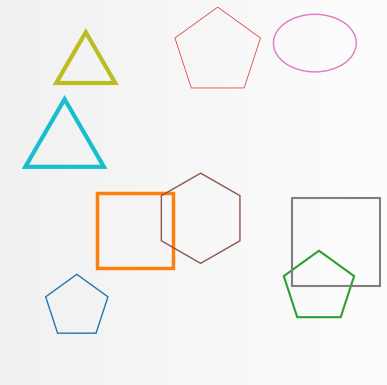[{"shape": "pentagon", "thickness": 1, "radius": 0.42, "center": [0.198, 0.203]}, {"shape": "square", "thickness": 2.5, "radius": 0.49, "center": [0.348, 0.402]}, {"shape": "pentagon", "thickness": 1.5, "radius": 0.48, "center": [0.823, 0.253]}, {"shape": "pentagon", "thickness": 0.5, "radius": 0.58, "center": [0.562, 0.865]}, {"shape": "hexagon", "thickness": 1, "radius": 0.59, "center": [0.518, 0.433]}, {"shape": "oval", "thickness": 1, "radius": 0.53, "center": [0.813, 0.888]}, {"shape": "square", "thickness": 1.5, "radius": 0.57, "center": [0.868, 0.372]}, {"shape": "triangle", "thickness": 3, "radius": 0.44, "center": [0.221, 0.828]}, {"shape": "triangle", "thickness": 3, "radius": 0.59, "center": [0.167, 0.625]}]